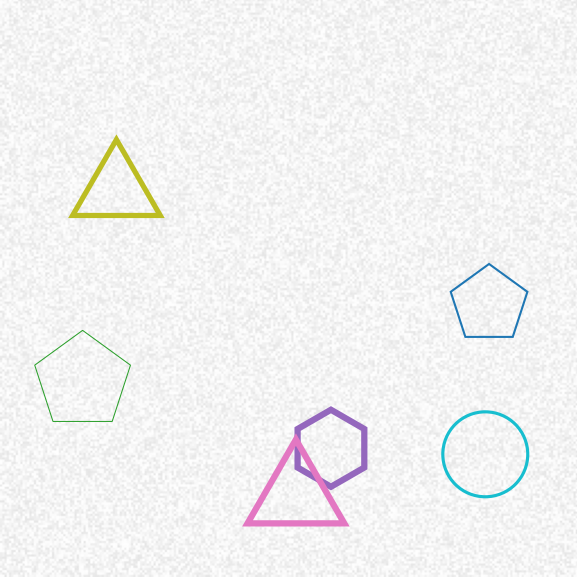[{"shape": "pentagon", "thickness": 1, "radius": 0.35, "center": [0.847, 0.472]}, {"shape": "pentagon", "thickness": 0.5, "radius": 0.44, "center": [0.143, 0.34]}, {"shape": "hexagon", "thickness": 3, "radius": 0.33, "center": [0.573, 0.223]}, {"shape": "triangle", "thickness": 3, "radius": 0.48, "center": [0.512, 0.141]}, {"shape": "triangle", "thickness": 2.5, "radius": 0.44, "center": [0.202, 0.67]}, {"shape": "circle", "thickness": 1.5, "radius": 0.37, "center": [0.84, 0.212]}]